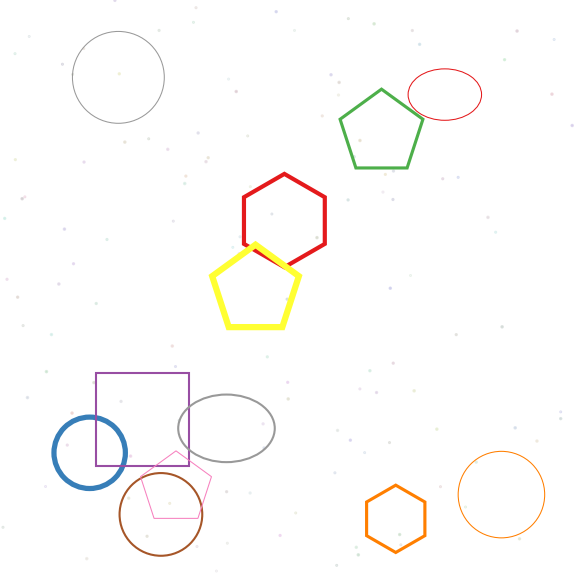[{"shape": "oval", "thickness": 0.5, "radius": 0.32, "center": [0.77, 0.835]}, {"shape": "hexagon", "thickness": 2, "radius": 0.4, "center": [0.492, 0.617]}, {"shape": "circle", "thickness": 2.5, "radius": 0.31, "center": [0.155, 0.215]}, {"shape": "pentagon", "thickness": 1.5, "radius": 0.38, "center": [0.661, 0.769]}, {"shape": "square", "thickness": 1, "radius": 0.4, "center": [0.247, 0.273]}, {"shape": "circle", "thickness": 0.5, "radius": 0.37, "center": [0.868, 0.143]}, {"shape": "hexagon", "thickness": 1.5, "radius": 0.29, "center": [0.685, 0.101]}, {"shape": "pentagon", "thickness": 3, "radius": 0.39, "center": [0.442, 0.497]}, {"shape": "circle", "thickness": 1, "radius": 0.36, "center": [0.279, 0.108]}, {"shape": "pentagon", "thickness": 0.5, "radius": 0.32, "center": [0.305, 0.154]}, {"shape": "oval", "thickness": 1, "radius": 0.42, "center": [0.392, 0.257]}, {"shape": "circle", "thickness": 0.5, "radius": 0.4, "center": [0.205, 0.865]}]